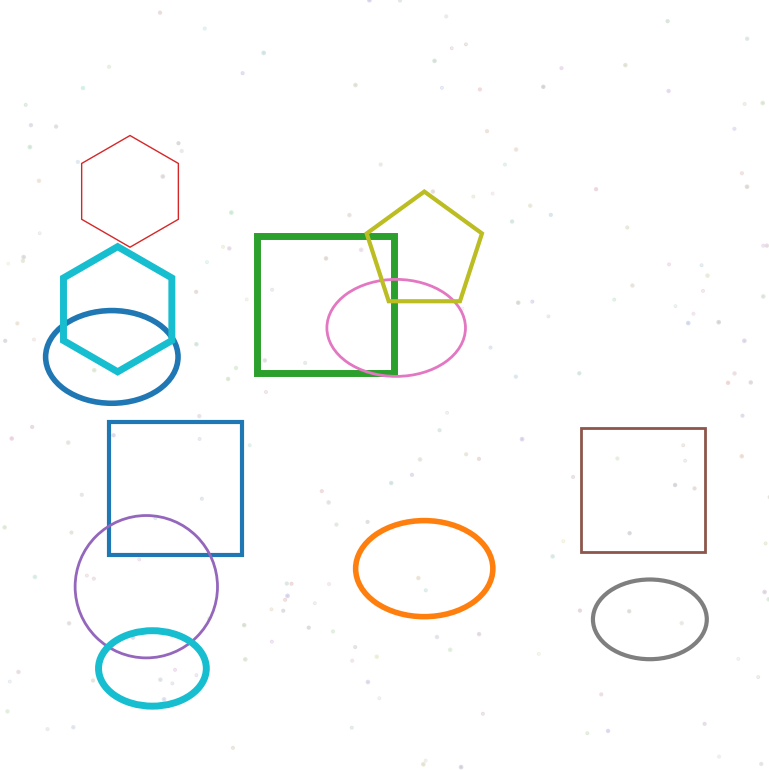[{"shape": "square", "thickness": 1.5, "radius": 0.43, "center": [0.228, 0.365]}, {"shape": "oval", "thickness": 2, "radius": 0.43, "center": [0.145, 0.536]}, {"shape": "oval", "thickness": 2, "radius": 0.45, "center": [0.551, 0.262]}, {"shape": "square", "thickness": 2.5, "radius": 0.44, "center": [0.423, 0.605]}, {"shape": "hexagon", "thickness": 0.5, "radius": 0.36, "center": [0.169, 0.751]}, {"shape": "circle", "thickness": 1, "radius": 0.46, "center": [0.19, 0.238]}, {"shape": "square", "thickness": 1, "radius": 0.4, "center": [0.835, 0.363]}, {"shape": "oval", "thickness": 1, "radius": 0.45, "center": [0.515, 0.574]}, {"shape": "oval", "thickness": 1.5, "radius": 0.37, "center": [0.844, 0.196]}, {"shape": "pentagon", "thickness": 1.5, "radius": 0.39, "center": [0.551, 0.672]}, {"shape": "hexagon", "thickness": 2.5, "radius": 0.41, "center": [0.153, 0.598]}, {"shape": "oval", "thickness": 2.5, "radius": 0.35, "center": [0.198, 0.132]}]